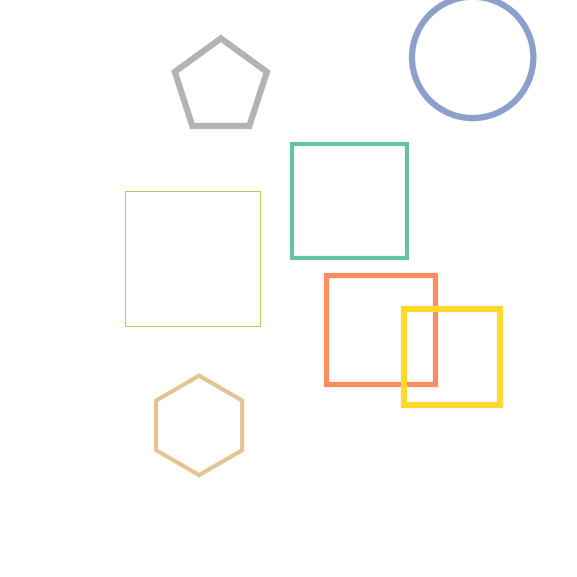[{"shape": "square", "thickness": 2, "radius": 0.5, "center": [0.606, 0.651]}, {"shape": "square", "thickness": 2.5, "radius": 0.47, "center": [0.659, 0.428]}, {"shape": "circle", "thickness": 3, "radius": 0.53, "center": [0.818, 0.9]}, {"shape": "square", "thickness": 0.5, "radius": 0.58, "center": [0.334, 0.552]}, {"shape": "square", "thickness": 3, "radius": 0.42, "center": [0.783, 0.38]}, {"shape": "hexagon", "thickness": 2, "radius": 0.43, "center": [0.345, 0.263]}, {"shape": "pentagon", "thickness": 3, "radius": 0.42, "center": [0.382, 0.849]}]